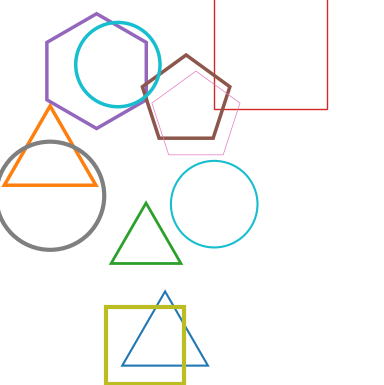[{"shape": "triangle", "thickness": 1.5, "radius": 0.64, "center": [0.429, 0.115]}, {"shape": "triangle", "thickness": 2.5, "radius": 0.69, "center": [0.13, 0.588]}, {"shape": "triangle", "thickness": 2, "radius": 0.52, "center": [0.379, 0.368]}, {"shape": "square", "thickness": 1, "radius": 0.73, "center": [0.703, 0.863]}, {"shape": "hexagon", "thickness": 2.5, "radius": 0.75, "center": [0.251, 0.815]}, {"shape": "pentagon", "thickness": 2.5, "radius": 0.6, "center": [0.483, 0.738]}, {"shape": "pentagon", "thickness": 0.5, "radius": 0.6, "center": [0.509, 0.695]}, {"shape": "circle", "thickness": 3, "radius": 0.7, "center": [0.13, 0.492]}, {"shape": "square", "thickness": 3, "radius": 0.51, "center": [0.377, 0.103]}, {"shape": "circle", "thickness": 2.5, "radius": 0.55, "center": [0.306, 0.832]}, {"shape": "circle", "thickness": 1.5, "radius": 0.56, "center": [0.556, 0.47]}]